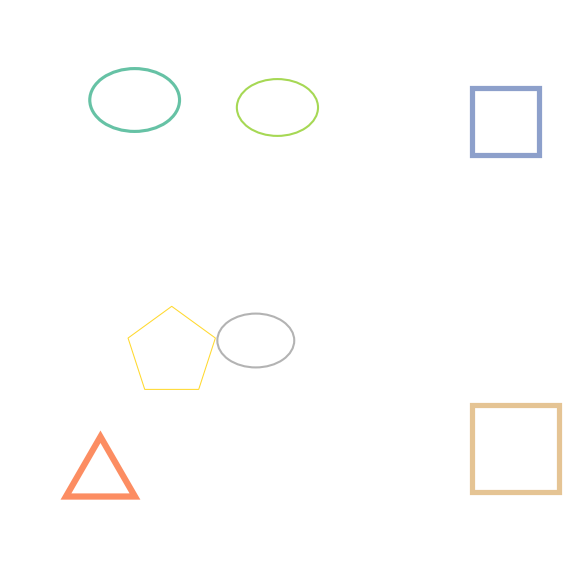[{"shape": "oval", "thickness": 1.5, "radius": 0.39, "center": [0.233, 0.826]}, {"shape": "triangle", "thickness": 3, "radius": 0.35, "center": [0.174, 0.174]}, {"shape": "square", "thickness": 2.5, "radius": 0.29, "center": [0.875, 0.788]}, {"shape": "oval", "thickness": 1, "radius": 0.35, "center": [0.48, 0.813]}, {"shape": "pentagon", "thickness": 0.5, "radius": 0.4, "center": [0.297, 0.389]}, {"shape": "square", "thickness": 2.5, "radius": 0.38, "center": [0.893, 0.222]}, {"shape": "oval", "thickness": 1, "radius": 0.33, "center": [0.443, 0.41]}]